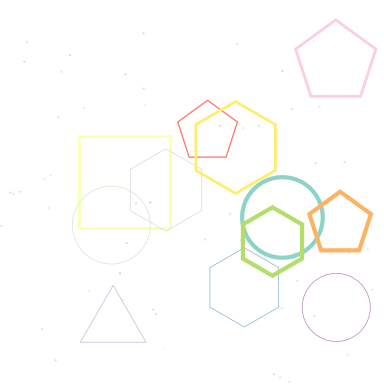[{"shape": "circle", "thickness": 3, "radius": 0.52, "center": [0.734, 0.435]}, {"shape": "square", "thickness": 2, "radius": 0.6, "center": [0.324, 0.528]}, {"shape": "triangle", "thickness": 0.5, "radius": 0.49, "center": [0.294, 0.16]}, {"shape": "pentagon", "thickness": 1, "radius": 0.41, "center": [0.539, 0.658]}, {"shape": "hexagon", "thickness": 0.5, "radius": 0.51, "center": [0.634, 0.254]}, {"shape": "pentagon", "thickness": 3, "radius": 0.42, "center": [0.883, 0.418]}, {"shape": "hexagon", "thickness": 3, "radius": 0.44, "center": [0.708, 0.373]}, {"shape": "pentagon", "thickness": 2, "radius": 0.55, "center": [0.872, 0.839]}, {"shape": "hexagon", "thickness": 0.5, "radius": 0.54, "center": [0.431, 0.507]}, {"shape": "circle", "thickness": 0.5, "radius": 0.44, "center": [0.873, 0.201]}, {"shape": "circle", "thickness": 0.5, "radius": 0.51, "center": [0.289, 0.415]}, {"shape": "hexagon", "thickness": 2, "radius": 0.6, "center": [0.612, 0.617]}]